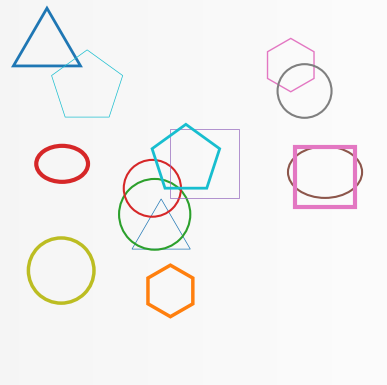[{"shape": "triangle", "thickness": 2, "radius": 0.5, "center": [0.121, 0.879]}, {"shape": "triangle", "thickness": 0.5, "radius": 0.43, "center": [0.416, 0.396]}, {"shape": "hexagon", "thickness": 2.5, "radius": 0.33, "center": [0.44, 0.244]}, {"shape": "circle", "thickness": 1.5, "radius": 0.46, "center": [0.399, 0.443]}, {"shape": "oval", "thickness": 3, "radius": 0.33, "center": [0.16, 0.574]}, {"shape": "circle", "thickness": 1.5, "radius": 0.37, "center": [0.393, 0.511]}, {"shape": "square", "thickness": 0.5, "radius": 0.45, "center": [0.527, 0.576]}, {"shape": "oval", "thickness": 1.5, "radius": 0.48, "center": [0.839, 0.553]}, {"shape": "square", "thickness": 3, "radius": 0.39, "center": [0.838, 0.541]}, {"shape": "hexagon", "thickness": 1, "radius": 0.35, "center": [0.75, 0.831]}, {"shape": "circle", "thickness": 1.5, "radius": 0.35, "center": [0.786, 0.764]}, {"shape": "circle", "thickness": 2.5, "radius": 0.42, "center": [0.158, 0.297]}, {"shape": "pentagon", "thickness": 0.5, "radius": 0.48, "center": [0.225, 0.774]}, {"shape": "pentagon", "thickness": 2, "radius": 0.46, "center": [0.48, 0.585]}]